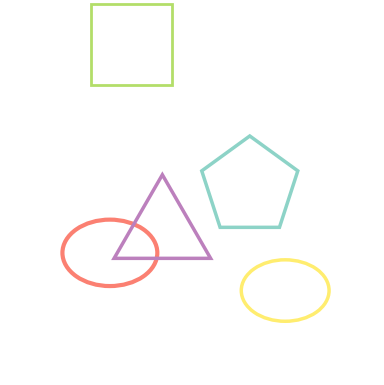[{"shape": "pentagon", "thickness": 2.5, "radius": 0.66, "center": [0.649, 0.516]}, {"shape": "oval", "thickness": 3, "radius": 0.62, "center": [0.285, 0.343]}, {"shape": "square", "thickness": 2, "radius": 0.53, "center": [0.341, 0.884]}, {"shape": "triangle", "thickness": 2.5, "radius": 0.72, "center": [0.422, 0.401]}, {"shape": "oval", "thickness": 2.5, "radius": 0.57, "center": [0.741, 0.245]}]